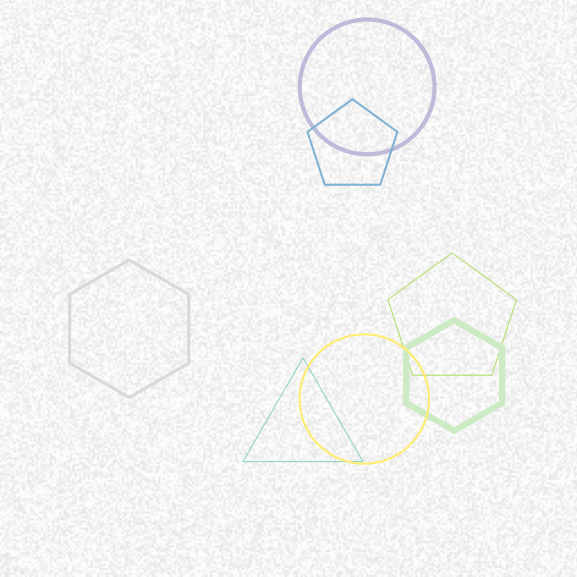[{"shape": "triangle", "thickness": 0.5, "radius": 0.6, "center": [0.525, 0.26]}, {"shape": "circle", "thickness": 2, "radius": 0.58, "center": [0.636, 0.849]}, {"shape": "pentagon", "thickness": 1, "radius": 0.41, "center": [0.61, 0.745]}, {"shape": "pentagon", "thickness": 0.5, "radius": 0.59, "center": [0.783, 0.444]}, {"shape": "hexagon", "thickness": 1.5, "radius": 0.6, "center": [0.224, 0.43]}, {"shape": "hexagon", "thickness": 3, "radius": 0.48, "center": [0.786, 0.349]}, {"shape": "circle", "thickness": 1, "radius": 0.56, "center": [0.631, 0.308]}]